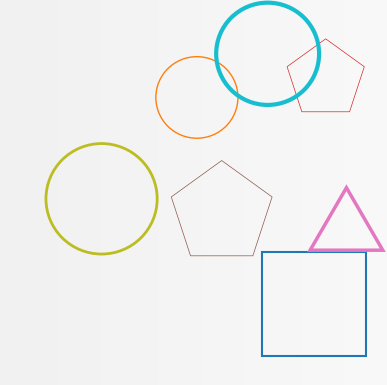[{"shape": "square", "thickness": 1.5, "radius": 0.67, "center": [0.811, 0.211]}, {"shape": "circle", "thickness": 1, "radius": 0.53, "center": [0.508, 0.747]}, {"shape": "pentagon", "thickness": 0.5, "radius": 0.52, "center": [0.841, 0.794]}, {"shape": "pentagon", "thickness": 0.5, "radius": 0.68, "center": [0.572, 0.446]}, {"shape": "triangle", "thickness": 2.5, "radius": 0.54, "center": [0.894, 0.404]}, {"shape": "circle", "thickness": 2, "radius": 0.72, "center": [0.262, 0.484]}, {"shape": "circle", "thickness": 3, "radius": 0.66, "center": [0.691, 0.86]}]